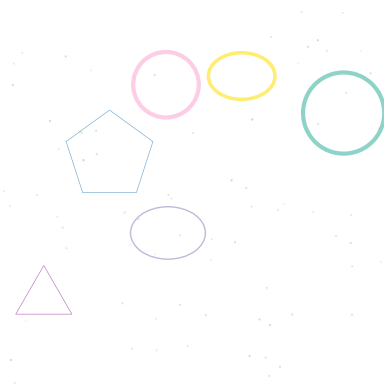[{"shape": "circle", "thickness": 3, "radius": 0.53, "center": [0.893, 0.706]}, {"shape": "oval", "thickness": 1, "radius": 0.49, "center": [0.436, 0.395]}, {"shape": "pentagon", "thickness": 0.5, "radius": 0.59, "center": [0.284, 0.596]}, {"shape": "circle", "thickness": 3, "radius": 0.43, "center": [0.431, 0.78]}, {"shape": "triangle", "thickness": 0.5, "radius": 0.42, "center": [0.114, 0.226]}, {"shape": "oval", "thickness": 2.5, "radius": 0.43, "center": [0.628, 0.802]}]